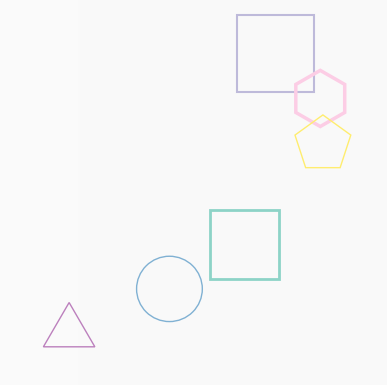[{"shape": "square", "thickness": 2, "radius": 0.45, "center": [0.631, 0.364]}, {"shape": "square", "thickness": 1.5, "radius": 0.5, "center": [0.711, 0.861]}, {"shape": "circle", "thickness": 1, "radius": 0.42, "center": [0.437, 0.25]}, {"shape": "hexagon", "thickness": 2.5, "radius": 0.36, "center": [0.826, 0.744]}, {"shape": "triangle", "thickness": 1, "radius": 0.38, "center": [0.178, 0.138]}, {"shape": "pentagon", "thickness": 1, "radius": 0.38, "center": [0.833, 0.626]}]